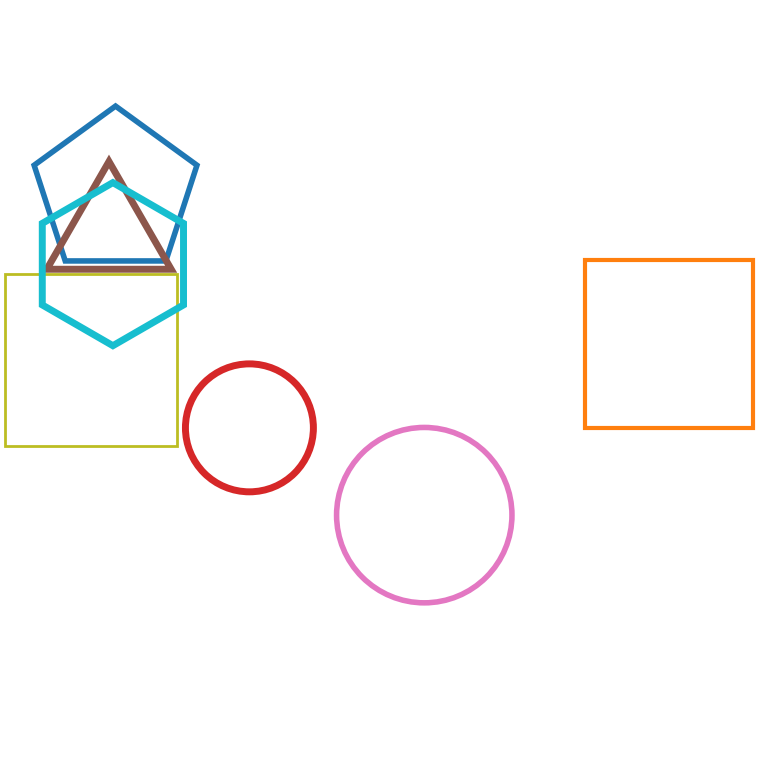[{"shape": "pentagon", "thickness": 2, "radius": 0.56, "center": [0.15, 0.751]}, {"shape": "square", "thickness": 1.5, "radius": 0.55, "center": [0.869, 0.553]}, {"shape": "circle", "thickness": 2.5, "radius": 0.42, "center": [0.324, 0.444]}, {"shape": "triangle", "thickness": 2.5, "radius": 0.47, "center": [0.142, 0.697]}, {"shape": "circle", "thickness": 2, "radius": 0.57, "center": [0.551, 0.331]}, {"shape": "square", "thickness": 1, "radius": 0.56, "center": [0.118, 0.532]}, {"shape": "hexagon", "thickness": 2.5, "radius": 0.53, "center": [0.147, 0.657]}]